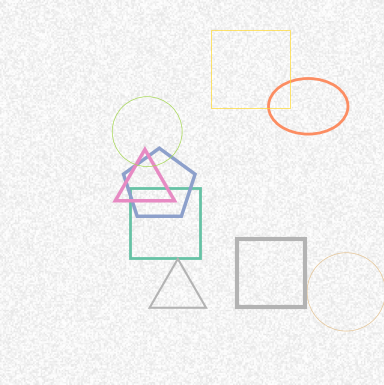[{"shape": "square", "thickness": 2, "radius": 0.46, "center": [0.429, 0.42]}, {"shape": "oval", "thickness": 2, "radius": 0.52, "center": [0.801, 0.724]}, {"shape": "pentagon", "thickness": 2.5, "radius": 0.49, "center": [0.414, 0.517]}, {"shape": "triangle", "thickness": 2.5, "radius": 0.44, "center": [0.376, 0.523]}, {"shape": "circle", "thickness": 0.5, "radius": 0.45, "center": [0.382, 0.658]}, {"shape": "square", "thickness": 0.5, "radius": 0.51, "center": [0.65, 0.821]}, {"shape": "circle", "thickness": 0.5, "radius": 0.51, "center": [0.899, 0.242]}, {"shape": "square", "thickness": 3, "radius": 0.44, "center": [0.703, 0.29]}, {"shape": "triangle", "thickness": 1.5, "radius": 0.42, "center": [0.462, 0.243]}]